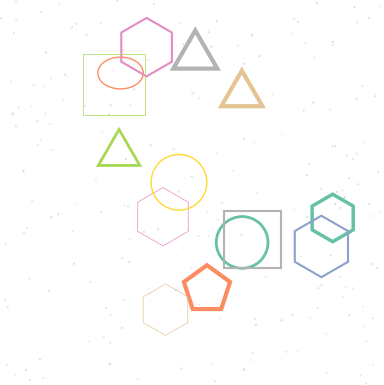[{"shape": "circle", "thickness": 2, "radius": 0.34, "center": [0.629, 0.37]}, {"shape": "hexagon", "thickness": 2.5, "radius": 0.31, "center": [0.864, 0.434]}, {"shape": "oval", "thickness": 1, "radius": 0.29, "center": [0.313, 0.81]}, {"shape": "pentagon", "thickness": 3, "radius": 0.32, "center": [0.538, 0.248]}, {"shape": "hexagon", "thickness": 1.5, "radius": 0.4, "center": [0.835, 0.36]}, {"shape": "hexagon", "thickness": 1.5, "radius": 0.38, "center": [0.381, 0.878]}, {"shape": "hexagon", "thickness": 0.5, "radius": 0.38, "center": [0.423, 0.437]}, {"shape": "triangle", "thickness": 2, "radius": 0.31, "center": [0.309, 0.601]}, {"shape": "square", "thickness": 0.5, "radius": 0.4, "center": [0.297, 0.78]}, {"shape": "circle", "thickness": 1, "radius": 0.36, "center": [0.465, 0.526]}, {"shape": "triangle", "thickness": 3, "radius": 0.31, "center": [0.628, 0.755]}, {"shape": "hexagon", "thickness": 0.5, "radius": 0.33, "center": [0.43, 0.196]}, {"shape": "square", "thickness": 1.5, "radius": 0.37, "center": [0.655, 0.378]}, {"shape": "triangle", "thickness": 3, "radius": 0.33, "center": [0.507, 0.855]}]